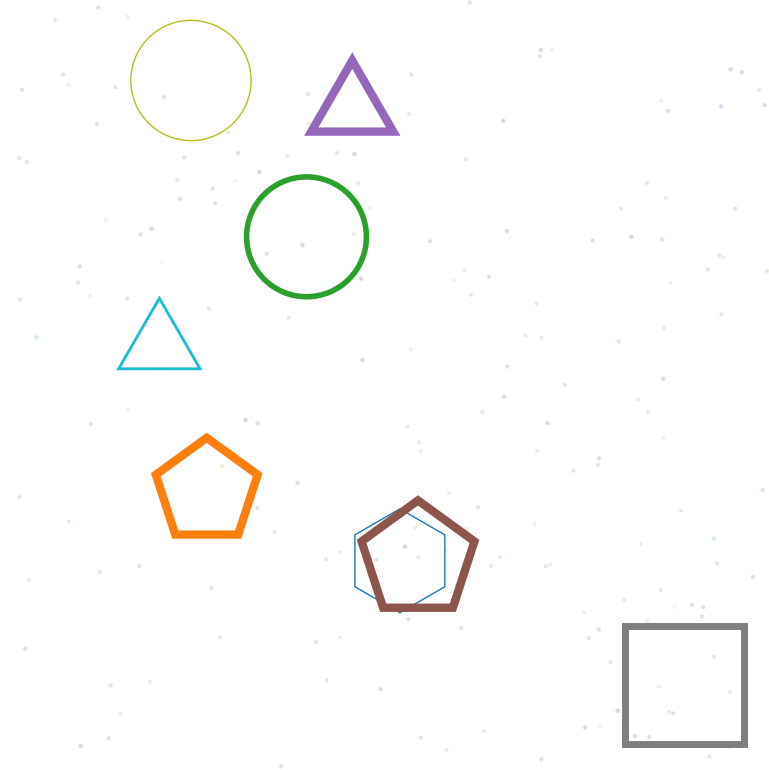[{"shape": "hexagon", "thickness": 0.5, "radius": 0.34, "center": [0.519, 0.272]}, {"shape": "pentagon", "thickness": 3, "radius": 0.35, "center": [0.268, 0.362]}, {"shape": "circle", "thickness": 2, "radius": 0.39, "center": [0.398, 0.692]}, {"shape": "triangle", "thickness": 3, "radius": 0.31, "center": [0.457, 0.86]}, {"shape": "pentagon", "thickness": 3, "radius": 0.39, "center": [0.543, 0.273]}, {"shape": "square", "thickness": 2.5, "radius": 0.39, "center": [0.889, 0.11]}, {"shape": "circle", "thickness": 0.5, "radius": 0.39, "center": [0.248, 0.895]}, {"shape": "triangle", "thickness": 1, "radius": 0.31, "center": [0.207, 0.552]}]